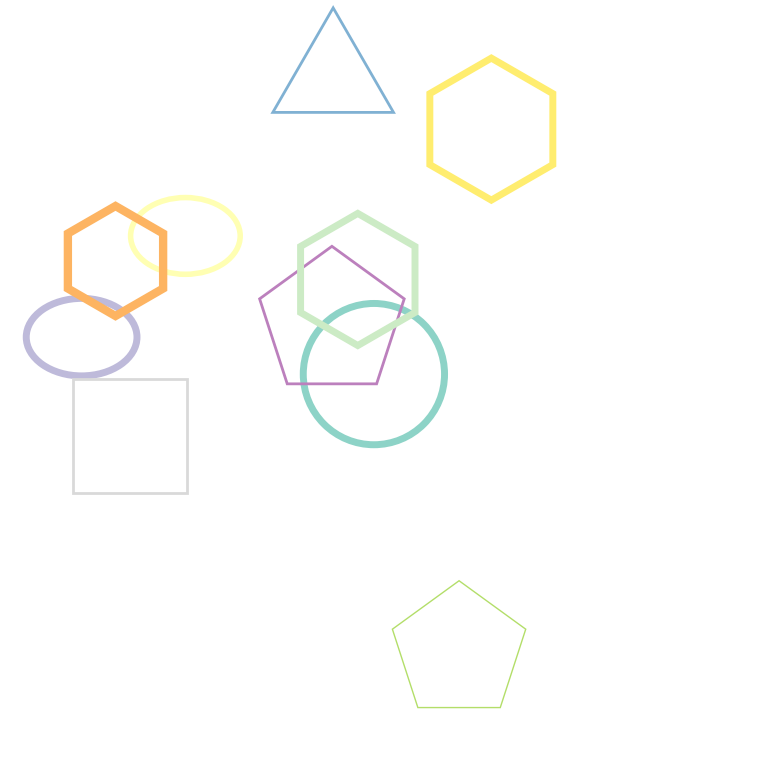[{"shape": "circle", "thickness": 2.5, "radius": 0.46, "center": [0.486, 0.514]}, {"shape": "oval", "thickness": 2, "radius": 0.36, "center": [0.241, 0.694]}, {"shape": "oval", "thickness": 2.5, "radius": 0.36, "center": [0.106, 0.562]}, {"shape": "triangle", "thickness": 1, "radius": 0.45, "center": [0.433, 0.899]}, {"shape": "hexagon", "thickness": 3, "radius": 0.36, "center": [0.15, 0.661]}, {"shape": "pentagon", "thickness": 0.5, "radius": 0.46, "center": [0.596, 0.155]}, {"shape": "square", "thickness": 1, "radius": 0.37, "center": [0.169, 0.434]}, {"shape": "pentagon", "thickness": 1, "radius": 0.49, "center": [0.431, 0.581]}, {"shape": "hexagon", "thickness": 2.5, "radius": 0.43, "center": [0.465, 0.637]}, {"shape": "hexagon", "thickness": 2.5, "radius": 0.46, "center": [0.638, 0.832]}]